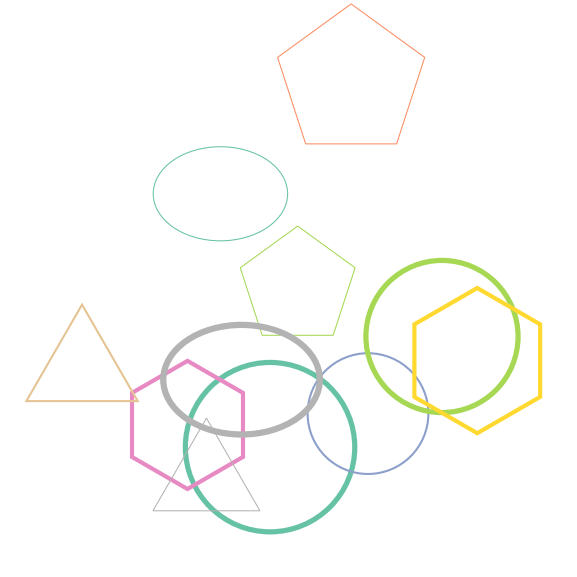[{"shape": "circle", "thickness": 2.5, "radius": 0.73, "center": [0.468, 0.225]}, {"shape": "oval", "thickness": 0.5, "radius": 0.58, "center": [0.382, 0.664]}, {"shape": "pentagon", "thickness": 0.5, "radius": 0.67, "center": [0.608, 0.858]}, {"shape": "circle", "thickness": 1, "radius": 0.52, "center": [0.637, 0.283]}, {"shape": "hexagon", "thickness": 2, "radius": 0.55, "center": [0.325, 0.263]}, {"shape": "circle", "thickness": 2.5, "radius": 0.66, "center": [0.765, 0.416]}, {"shape": "pentagon", "thickness": 0.5, "radius": 0.52, "center": [0.515, 0.503]}, {"shape": "hexagon", "thickness": 2, "radius": 0.63, "center": [0.826, 0.375]}, {"shape": "triangle", "thickness": 1, "radius": 0.56, "center": [0.142, 0.36]}, {"shape": "oval", "thickness": 3, "radius": 0.68, "center": [0.418, 0.342]}, {"shape": "triangle", "thickness": 0.5, "radius": 0.53, "center": [0.357, 0.168]}]